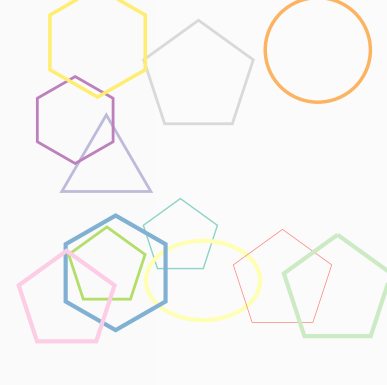[{"shape": "pentagon", "thickness": 1, "radius": 0.5, "center": [0.466, 0.384]}, {"shape": "oval", "thickness": 3, "radius": 0.74, "center": [0.524, 0.271]}, {"shape": "triangle", "thickness": 2, "radius": 0.66, "center": [0.274, 0.569]}, {"shape": "pentagon", "thickness": 0.5, "radius": 0.67, "center": [0.729, 0.271]}, {"shape": "hexagon", "thickness": 3, "radius": 0.74, "center": [0.298, 0.291]}, {"shape": "circle", "thickness": 2.5, "radius": 0.68, "center": [0.82, 0.87]}, {"shape": "pentagon", "thickness": 2, "radius": 0.52, "center": [0.276, 0.307]}, {"shape": "pentagon", "thickness": 3, "radius": 0.65, "center": [0.172, 0.219]}, {"shape": "pentagon", "thickness": 2, "radius": 0.74, "center": [0.512, 0.799]}, {"shape": "hexagon", "thickness": 2, "radius": 0.56, "center": [0.194, 0.688]}, {"shape": "pentagon", "thickness": 3, "radius": 0.73, "center": [0.871, 0.245]}, {"shape": "hexagon", "thickness": 2.5, "radius": 0.71, "center": [0.252, 0.89]}]